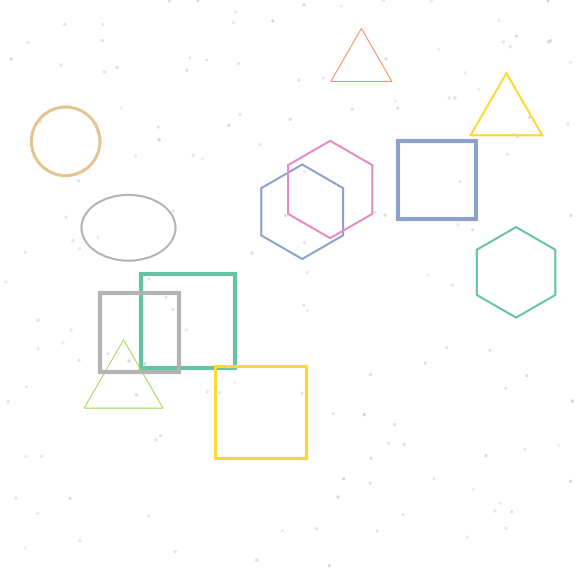[{"shape": "square", "thickness": 2, "radius": 0.41, "center": [0.326, 0.443]}, {"shape": "hexagon", "thickness": 1, "radius": 0.39, "center": [0.894, 0.528]}, {"shape": "triangle", "thickness": 0.5, "radius": 0.31, "center": [0.626, 0.889]}, {"shape": "square", "thickness": 2, "radius": 0.34, "center": [0.756, 0.687]}, {"shape": "hexagon", "thickness": 1, "radius": 0.41, "center": [0.523, 0.632]}, {"shape": "hexagon", "thickness": 1, "radius": 0.42, "center": [0.572, 0.671]}, {"shape": "triangle", "thickness": 0.5, "radius": 0.39, "center": [0.214, 0.332]}, {"shape": "triangle", "thickness": 1, "radius": 0.36, "center": [0.877, 0.801]}, {"shape": "square", "thickness": 1.5, "radius": 0.4, "center": [0.451, 0.286]}, {"shape": "circle", "thickness": 1.5, "radius": 0.3, "center": [0.114, 0.754]}, {"shape": "oval", "thickness": 1, "radius": 0.41, "center": [0.223, 0.605]}, {"shape": "square", "thickness": 2, "radius": 0.34, "center": [0.242, 0.423]}]